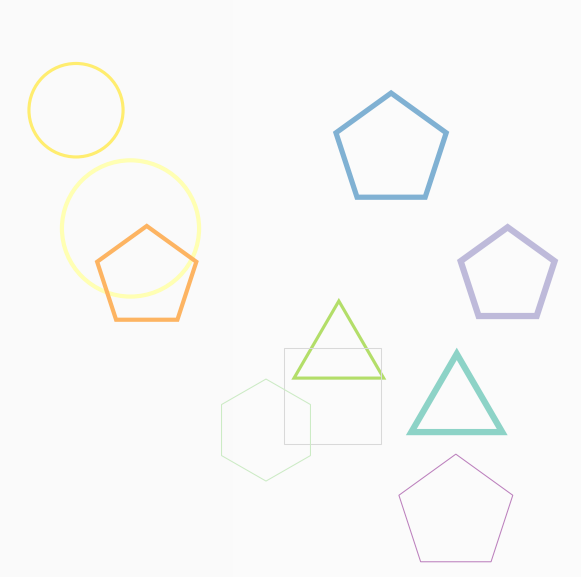[{"shape": "triangle", "thickness": 3, "radius": 0.45, "center": [0.786, 0.296]}, {"shape": "circle", "thickness": 2, "radius": 0.59, "center": [0.225, 0.604]}, {"shape": "pentagon", "thickness": 3, "radius": 0.42, "center": [0.873, 0.521]}, {"shape": "pentagon", "thickness": 2.5, "radius": 0.5, "center": [0.673, 0.738]}, {"shape": "pentagon", "thickness": 2, "radius": 0.45, "center": [0.252, 0.518]}, {"shape": "triangle", "thickness": 1.5, "radius": 0.44, "center": [0.583, 0.389]}, {"shape": "square", "thickness": 0.5, "radius": 0.42, "center": [0.572, 0.314]}, {"shape": "pentagon", "thickness": 0.5, "radius": 0.52, "center": [0.784, 0.11]}, {"shape": "hexagon", "thickness": 0.5, "radius": 0.44, "center": [0.458, 0.254]}, {"shape": "circle", "thickness": 1.5, "radius": 0.4, "center": [0.131, 0.808]}]